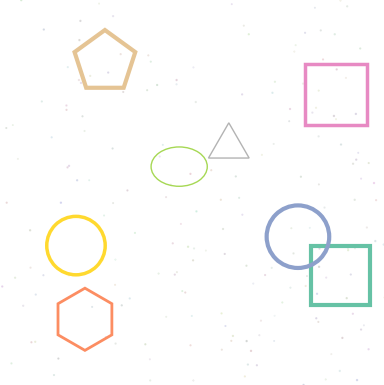[{"shape": "square", "thickness": 3, "radius": 0.38, "center": [0.884, 0.284]}, {"shape": "hexagon", "thickness": 2, "radius": 0.4, "center": [0.221, 0.171]}, {"shape": "circle", "thickness": 3, "radius": 0.41, "center": [0.774, 0.385]}, {"shape": "square", "thickness": 2.5, "radius": 0.4, "center": [0.874, 0.755]}, {"shape": "oval", "thickness": 1, "radius": 0.36, "center": [0.465, 0.567]}, {"shape": "circle", "thickness": 2.5, "radius": 0.38, "center": [0.197, 0.362]}, {"shape": "pentagon", "thickness": 3, "radius": 0.41, "center": [0.273, 0.839]}, {"shape": "triangle", "thickness": 1, "radius": 0.3, "center": [0.594, 0.62]}]